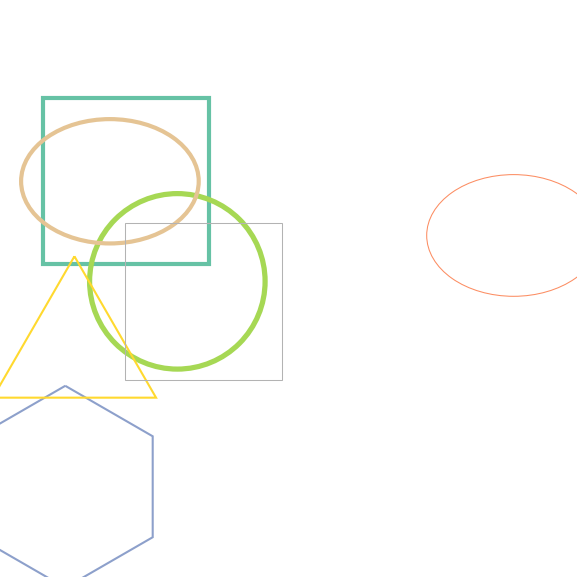[{"shape": "square", "thickness": 2, "radius": 0.72, "center": [0.219, 0.685]}, {"shape": "oval", "thickness": 0.5, "radius": 0.75, "center": [0.889, 0.591]}, {"shape": "hexagon", "thickness": 1, "radius": 0.87, "center": [0.113, 0.156]}, {"shape": "circle", "thickness": 2.5, "radius": 0.76, "center": [0.307, 0.512]}, {"shape": "triangle", "thickness": 1, "radius": 0.82, "center": [0.129, 0.392]}, {"shape": "oval", "thickness": 2, "radius": 0.77, "center": [0.19, 0.685]}, {"shape": "square", "thickness": 0.5, "radius": 0.68, "center": [0.353, 0.477]}]